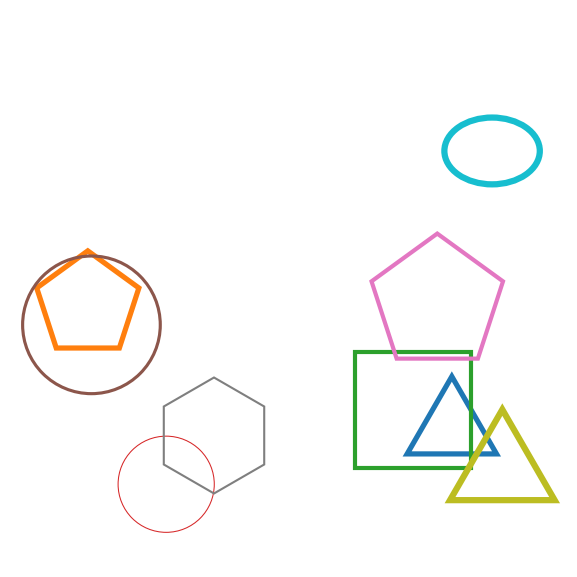[{"shape": "triangle", "thickness": 2.5, "radius": 0.45, "center": [0.782, 0.258]}, {"shape": "pentagon", "thickness": 2.5, "radius": 0.46, "center": [0.152, 0.472]}, {"shape": "square", "thickness": 2, "radius": 0.5, "center": [0.714, 0.29]}, {"shape": "circle", "thickness": 0.5, "radius": 0.42, "center": [0.288, 0.161]}, {"shape": "circle", "thickness": 1.5, "radius": 0.6, "center": [0.158, 0.437]}, {"shape": "pentagon", "thickness": 2, "radius": 0.6, "center": [0.757, 0.475]}, {"shape": "hexagon", "thickness": 1, "radius": 0.5, "center": [0.371, 0.245]}, {"shape": "triangle", "thickness": 3, "radius": 0.52, "center": [0.87, 0.185]}, {"shape": "oval", "thickness": 3, "radius": 0.41, "center": [0.852, 0.738]}]